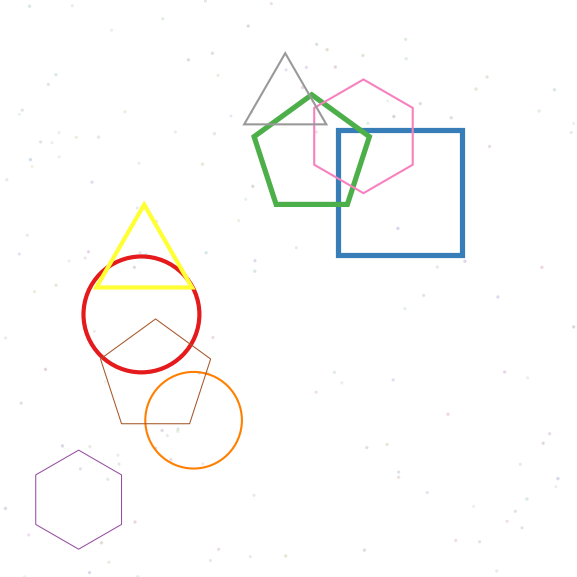[{"shape": "circle", "thickness": 2, "radius": 0.5, "center": [0.245, 0.455]}, {"shape": "square", "thickness": 2.5, "radius": 0.54, "center": [0.693, 0.665]}, {"shape": "pentagon", "thickness": 2.5, "radius": 0.52, "center": [0.54, 0.73]}, {"shape": "hexagon", "thickness": 0.5, "radius": 0.43, "center": [0.136, 0.134]}, {"shape": "circle", "thickness": 1, "radius": 0.42, "center": [0.335, 0.271]}, {"shape": "triangle", "thickness": 2, "radius": 0.48, "center": [0.25, 0.549]}, {"shape": "pentagon", "thickness": 0.5, "radius": 0.5, "center": [0.269, 0.347]}, {"shape": "hexagon", "thickness": 1, "radius": 0.49, "center": [0.629, 0.763]}, {"shape": "triangle", "thickness": 1, "radius": 0.41, "center": [0.494, 0.825]}]